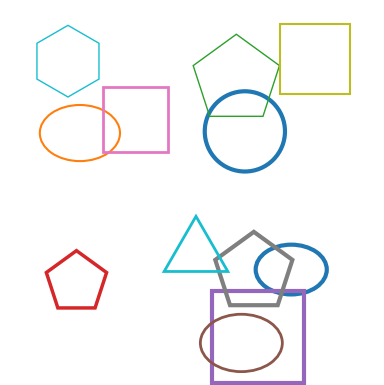[{"shape": "oval", "thickness": 3, "radius": 0.46, "center": [0.756, 0.3]}, {"shape": "circle", "thickness": 3, "radius": 0.52, "center": [0.636, 0.659]}, {"shape": "oval", "thickness": 1.5, "radius": 0.52, "center": [0.208, 0.654]}, {"shape": "pentagon", "thickness": 1, "radius": 0.59, "center": [0.614, 0.793]}, {"shape": "pentagon", "thickness": 2.5, "radius": 0.41, "center": [0.199, 0.267]}, {"shape": "square", "thickness": 3, "radius": 0.6, "center": [0.67, 0.125]}, {"shape": "oval", "thickness": 2, "radius": 0.53, "center": [0.627, 0.109]}, {"shape": "square", "thickness": 2, "radius": 0.42, "center": [0.353, 0.689]}, {"shape": "pentagon", "thickness": 3, "radius": 0.53, "center": [0.659, 0.292]}, {"shape": "square", "thickness": 1.5, "radius": 0.45, "center": [0.818, 0.847]}, {"shape": "triangle", "thickness": 2, "radius": 0.48, "center": [0.509, 0.343]}, {"shape": "hexagon", "thickness": 1, "radius": 0.47, "center": [0.177, 0.841]}]